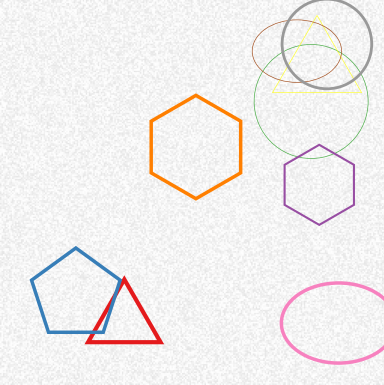[{"shape": "triangle", "thickness": 3, "radius": 0.54, "center": [0.323, 0.166]}, {"shape": "pentagon", "thickness": 2.5, "radius": 0.6, "center": [0.197, 0.235]}, {"shape": "circle", "thickness": 0.5, "radius": 0.74, "center": [0.808, 0.736]}, {"shape": "hexagon", "thickness": 1.5, "radius": 0.52, "center": [0.829, 0.52]}, {"shape": "hexagon", "thickness": 2.5, "radius": 0.67, "center": [0.509, 0.618]}, {"shape": "triangle", "thickness": 0.5, "radius": 0.67, "center": [0.823, 0.826]}, {"shape": "oval", "thickness": 0.5, "radius": 0.58, "center": [0.771, 0.867]}, {"shape": "oval", "thickness": 2.5, "radius": 0.74, "center": [0.879, 0.161]}, {"shape": "circle", "thickness": 2, "radius": 0.58, "center": [0.849, 0.886]}]